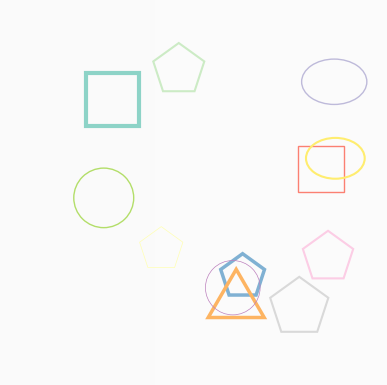[{"shape": "square", "thickness": 3, "radius": 0.34, "center": [0.291, 0.741]}, {"shape": "pentagon", "thickness": 0.5, "radius": 0.29, "center": [0.416, 0.353]}, {"shape": "oval", "thickness": 1, "radius": 0.42, "center": [0.863, 0.788]}, {"shape": "square", "thickness": 1, "radius": 0.3, "center": [0.828, 0.562]}, {"shape": "pentagon", "thickness": 2.5, "radius": 0.3, "center": [0.626, 0.282]}, {"shape": "triangle", "thickness": 2.5, "radius": 0.42, "center": [0.61, 0.217]}, {"shape": "circle", "thickness": 1, "radius": 0.39, "center": [0.268, 0.486]}, {"shape": "pentagon", "thickness": 1.5, "radius": 0.34, "center": [0.847, 0.332]}, {"shape": "pentagon", "thickness": 1.5, "radius": 0.39, "center": [0.772, 0.202]}, {"shape": "circle", "thickness": 0.5, "radius": 0.35, "center": [0.601, 0.253]}, {"shape": "pentagon", "thickness": 1.5, "radius": 0.35, "center": [0.461, 0.819]}, {"shape": "oval", "thickness": 1.5, "radius": 0.38, "center": [0.865, 0.589]}]